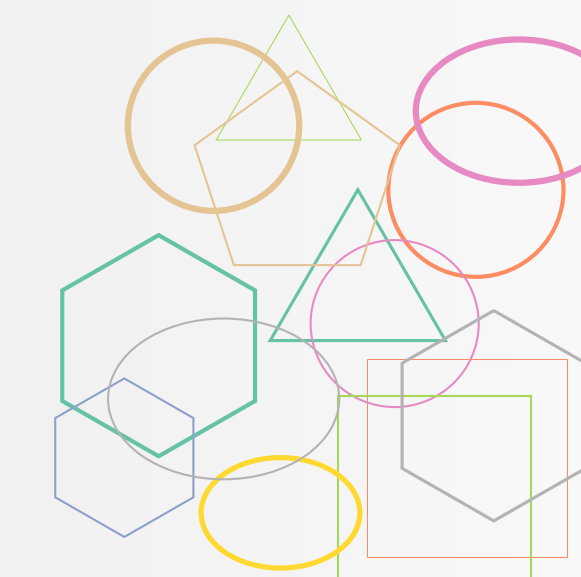[{"shape": "triangle", "thickness": 1.5, "radius": 0.87, "center": [0.616, 0.496]}, {"shape": "hexagon", "thickness": 2, "radius": 0.96, "center": [0.273, 0.401]}, {"shape": "square", "thickness": 0.5, "radius": 0.86, "center": [0.804, 0.206]}, {"shape": "circle", "thickness": 2, "radius": 0.75, "center": [0.819, 0.67]}, {"shape": "hexagon", "thickness": 1, "radius": 0.69, "center": [0.214, 0.207]}, {"shape": "circle", "thickness": 1, "radius": 0.72, "center": [0.679, 0.439]}, {"shape": "oval", "thickness": 3, "radius": 0.89, "center": [0.893, 0.807]}, {"shape": "square", "thickness": 1, "radius": 0.83, "center": [0.747, 0.147]}, {"shape": "triangle", "thickness": 0.5, "radius": 0.72, "center": [0.497, 0.829]}, {"shape": "oval", "thickness": 2.5, "radius": 0.68, "center": [0.483, 0.111]}, {"shape": "circle", "thickness": 3, "radius": 0.74, "center": [0.367, 0.781]}, {"shape": "pentagon", "thickness": 1, "radius": 0.93, "center": [0.511, 0.69]}, {"shape": "oval", "thickness": 1, "radius": 0.99, "center": [0.385, 0.308]}, {"shape": "hexagon", "thickness": 1.5, "radius": 0.91, "center": [0.85, 0.279]}]